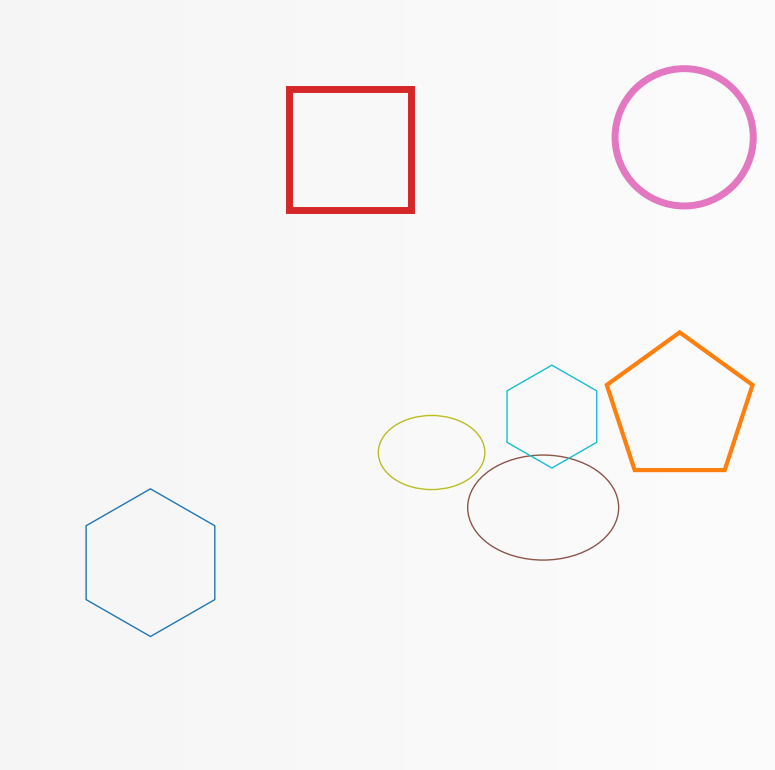[{"shape": "hexagon", "thickness": 0.5, "radius": 0.48, "center": [0.194, 0.269]}, {"shape": "pentagon", "thickness": 1.5, "radius": 0.49, "center": [0.877, 0.469]}, {"shape": "square", "thickness": 2.5, "radius": 0.39, "center": [0.451, 0.805]}, {"shape": "oval", "thickness": 0.5, "radius": 0.49, "center": [0.701, 0.341]}, {"shape": "circle", "thickness": 2.5, "radius": 0.45, "center": [0.883, 0.822]}, {"shape": "oval", "thickness": 0.5, "radius": 0.34, "center": [0.557, 0.412]}, {"shape": "hexagon", "thickness": 0.5, "radius": 0.33, "center": [0.712, 0.459]}]